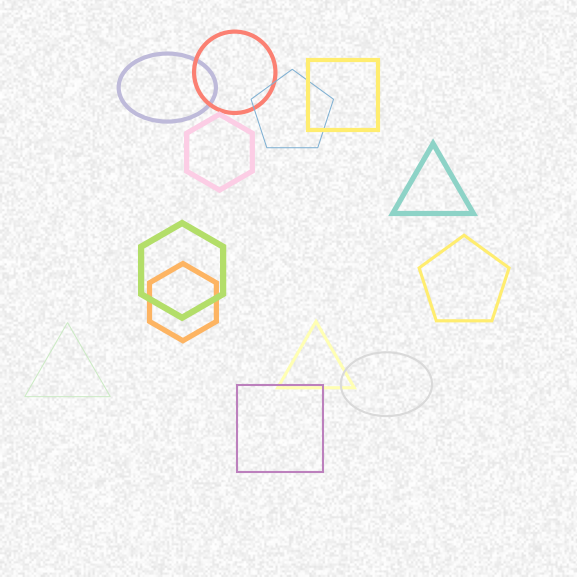[{"shape": "triangle", "thickness": 2.5, "radius": 0.4, "center": [0.75, 0.67]}, {"shape": "triangle", "thickness": 1.5, "radius": 0.38, "center": [0.547, 0.366]}, {"shape": "oval", "thickness": 2, "radius": 0.42, "center": [0.29, 0.848]}, {"shape": "circle", "thickness": 2, "radius": 0.35, "center": [0.407, 0.874]}, {"shape": "pentagon", "thickness": 0.5, "radius": 0.38, "center": [0.506, 0.804]}, {"shape": "hexagon", "thickness": 2.5, "radius": 0.33, "center": [0.317, 0.476]}, {"shape": "hexagon", "thickness": 3, "radius": 0.41, "center": [0.315, 0.531]}, {"shape": "hexagon", "thickness": 2.5, "radius": 0.33, "center": [0.38, 0.736]}, {"shape": "oval", "thickness": 1, "radius": 0.39, "center": [0.669, 0.334]}, {"shape": "square", "thickness": 1, "radius": 0.37, "center": [0.485, 0.257]}, {"shape": "triangle", "thickness": 0.5, "radius": 0.43, "center": [0.117, 0.355]}, {"shape": "pentagon", "thickness": 1.5, "radius": 0.41, "center": [0.804, 0.51]}, {"shape": "square", "thickness": 2, "radius": 0.3, "center": [0.593, 0.834]}]